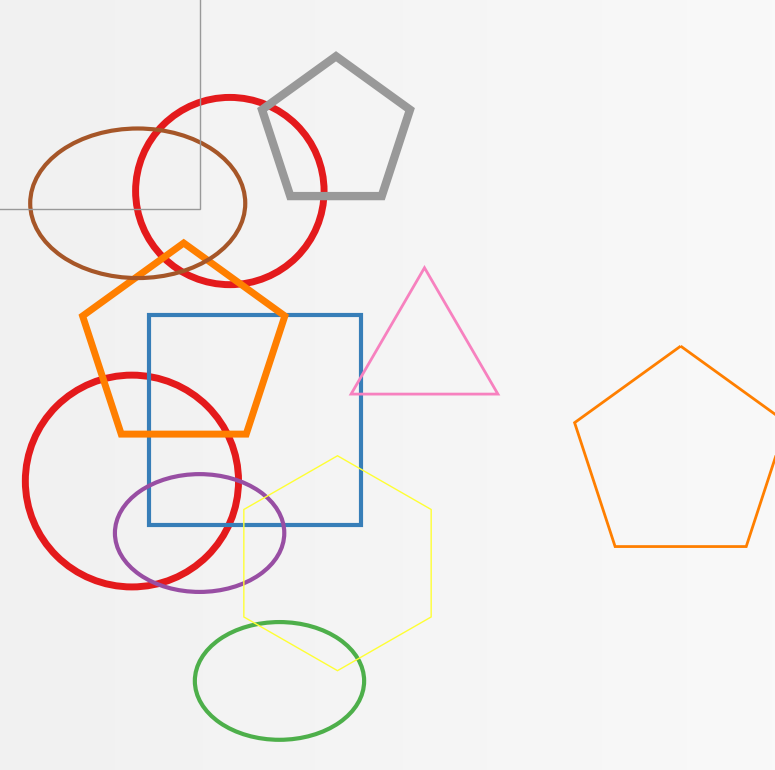[{"shape": "circle", "thickness": 2.5, "radius": 0.69, "center": [0.17, 0.375]}, {"shape": "circle", "thickness": 2.5, "radius": 0.61, "center": [0.297, 0.752]}, {"shape": "square", "thickness": 1.5, "radius": 0.68, "center": [0.329, 0.455]}, {"shape": "oval", "thickness": 1.5, "radius": 0.55, "center": [0.361, 0.116]}, {"shape": "oval", "thickness": 1.5, "radius": 0.55, "center": [0.258, 0.308]}, {"shape": "pentagon", "thickness": 1, "radius": 0.72, "center": [0.878, 0.407]}, {"shape": "pentagon", "thickness": 2.5, "radius": 0.69, "center": [0.237, 0.547]}, {"shape": "hexagon", "thickness": 0.5, "radius": 0.7, "center": [0.435, 0.269]}, {"shape": "oval", "thickness": 1.5, "radius": 0.69, "center": [0.178, 0.736]}, {"shape": "triangle", "thickness": 1, "radius": 0.55, "center": [0.548, 0.543]}, {"shape": "square", "thickness": 0.5, "radius": 0.7, "center": [0.117, 0.87]}, {"shape": "pentagon", "thickness": 3, "radius": 0.5, "center": [0.434, 0.827]}]